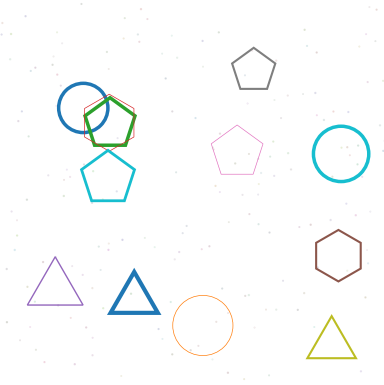[{"shape": "triangle", "thickness": 3, "radius": 0.35, "center": [0.349, 0.223]}, {"shape": "circle", "thickness": 2.5, "radius": 0.32, "center": [0.216, 0.72]}, {"shape": "circle", "thickness": 0.5, "radius": 0.39, "center": [0.527, 0.155]}, {"shape": "pentagon", "thickness": 2.5, "radius": 0.34, "center": [0.286, 0.678]}, {"shape": "hexagon", "thickness": 0.5, "radius": 0.37, "center": [0.284, 0.681]}, {"shape": "triangle", "thickness": 1, "radius": 0.42, "center": [0.143, 0.249]}, {"shape": "hexagon", "thickness": 1.5, "radius": 0.33, "center": [0.879, 0.336]}, {"shape": "pentagon", "thickness": 0.5, "radius": 0.35, "center": [0.616, 0.605]}, {"shape": "pentagon", "thickness": 1.5, "radius": 0.29, "center": [0.659, 0.817]}, {"shape": "triangle", "thickness": 1.5, "radius": 0.36, "center": [0.861, 0.106]}, {"shape": "pentagon", "thickness": 2, "radius": 0.36, "center": [0.281, 0.537]}, {"shape": "circle", "thickness": 2.5, "radius": 0.36, "center": [0.886, 0.6]}]